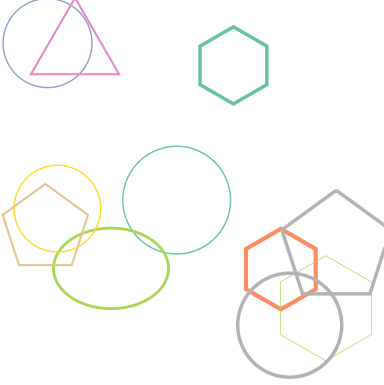[{"shape": "hexagon", "thickness": 2.5, "radius": 0.5, "center": [0.606, 0.83]}, {"shape": "circle", "thickness": 1, "radius": 0.7, "center": [0.459, 0.48]}, {"shape": "hexagon", "thickness": 3, "radius": 0.52, "center": [0.73, 0.301]}, {"shape": "circle", "thickness": 1, "radius": 0.58, "center": [0.123, 0.888]}, {"shape": "triangle", "thickness": 1.5, "radius": 0.66, "center": [0.195, 0.873]}, {"shape": "hexagon", "thickness": 0.5, "radius": 0.68, "center": [0.846, 0.199]}, {"shape": "oval", "thickness": 2, "radius": 0.75, "center": [0.288, 0.303]}, {"shape": "circle", "thickness": 1, "radius": 0.56, "center": [0.149, 0.458]}, {"shape": "pentagon", "thickness": 1.5, "radius": 0.58, "center": [0.118, 0.406]}, {"shape": "pentagon", "thickness": 2.5, "radius": 0.74, "center": [0.873, 0.357]}, {"shape": "circle", "thickness": 2.5, "radius": 0.68, "center": [0.753, 0.155]}]